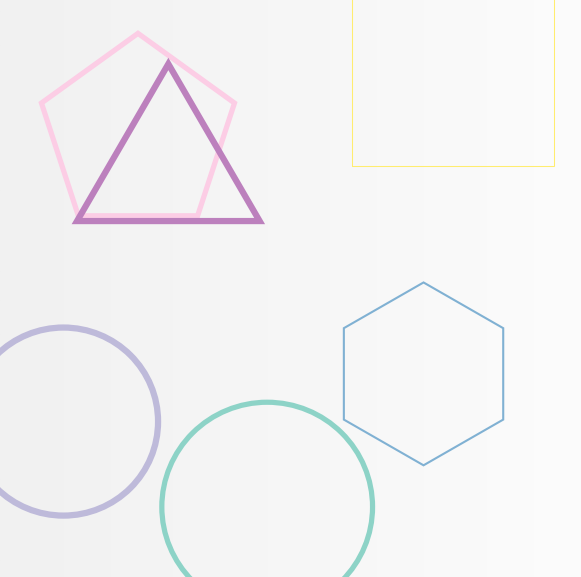[{"shape": "circle", "thickness": 2.5, "radius": 0.91, "center": [0.46, 0.121]}, {"shape": "circle", "thickness": 3, "radius": 0.81, "center": [0.109, 0.269]}, {"shape": "hexagon", "thickness": 1, "radius": 0.79, "center": [0.729, 0.352]}, {"shape": "pentagon", "thickness": 2.5, "radius": 0.87, "center": [0.237, 0.767]}, {"shape": "triangle", "thickness": 3, "radius": 0.91, "center": [0.29, 0.707]}, {"shape": "square", "thickness": 0.5, "radius": 0.87, "center": [0.779, 0.886]}]